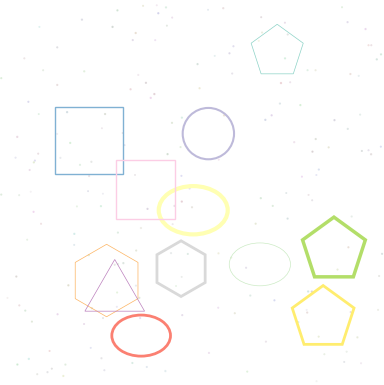[{"shape": "pentagon", "thickness": 0.5, "radius": 0.36, "center": [0.72, 0.866]}, {"shape": "oval", "thickness": 3, "radius": 0.45, "center": [0.502, 0.454]}, {"shape": "circle", "thickness": 1.5, "radius": 0.33, "center": [0.541, 0.653]}, {"shape": "oval", "thickness": 2, "radius": 0.38, "center": [0.367, 0.128]}, {"shape": "square", "thickness": 1, "radius": 0.44, "center": [0.232, 0.635]}, {"shape": "hexagon", "thickness": 0.5, "radius": 0.47, "center": [0.277, 0.271]}, {"shape": "pentagon", "thickness": 2.5, "radius": 0.43, "center": [0.867, 0.35]}, {"shape": "square", "thickness": 1, "radius": 0.38, "center": [0.378, 0.507]}, {"shape": "hexagon", "thickness": 2, "radius": 0.36, "center": [0.47, 0.302]}, {"shape": "triangle", "thickness": 0.5, "radius": 0.45, "center": [0.298, 0.237]}, {"shape": "oval", "thickness": 0.5, "radius": 0.4, "center": [0.675, 0.313]}, {"shape": "pentagon", "thickness": 2, "radius": 0.42, "center": [0.839, 0.174]}]